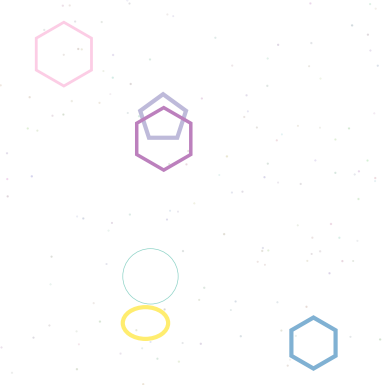[{"shape": "circle", "thickness": 0.5, "radius": 0.36, "center": [0.391, 0.282]}, {"shape": "pentagon", "thickness": 3, "radius": 0.31, "center": [0.424, 0.693]}, {"shape": "hexagon", "thickness": 3, "radius": 0.33, "center": [0.814, 0.109]}, {"shape": "hexagon", "thickness": 2, "radius": 0.41, "center": [0.166, 0.859]}, {"shape": "hexagon", "thickness": 2.5, "radius": 0.41, "center": [0.425, 0.639]}, {"shape": "oval", "thickness": 3, "radius": 0.29, "center": [0.378, 0.161]}]